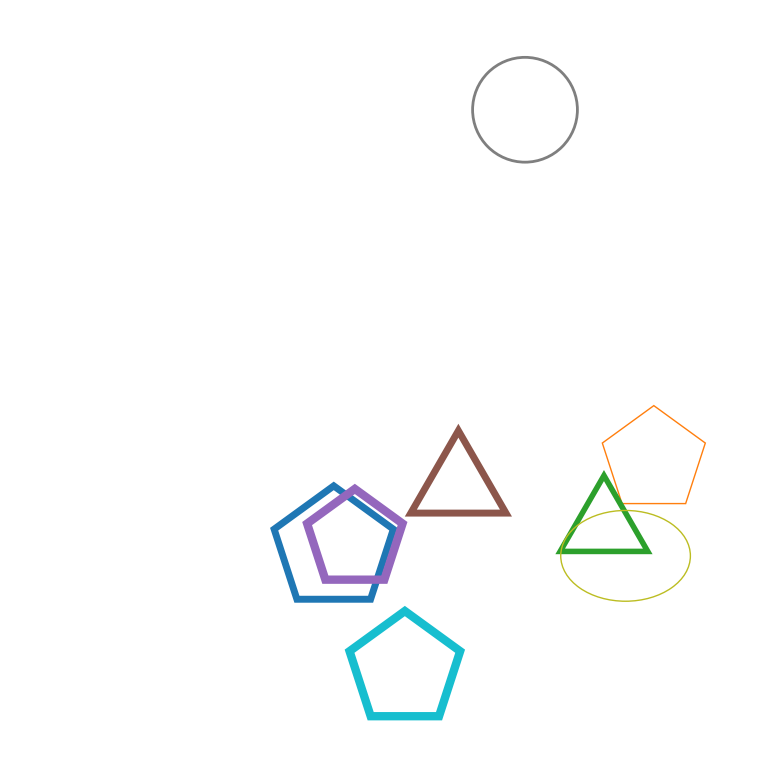[{"shape": "pentagon", "thickness": 2.5, "radius": 0.41, "center": [0.433, 0.288]}, {"shape": "pentagon", "thickness": 0.5, "radius": 0.35, "center": [0.849, 0.403]}, {"shape": "triangle", "thickness": 2, "radius": 0.33, "center": [0.784, 0.317]}, {"shape": "pentagon", "thickness": 3, "radius": 0.33, "center": [0.461, 0.3]}, {"shape": "triangle", "thickness": 2.5, "radius": 0.36, "center": [0.595, 0.369]}, {"shape": "circle", "thickness": 1, "radius": 0.34, "center": [0.682, 0.857]}, {"shape": "oval", "thickness": 0.5, "radius": 0.42, "center": [0.812, 0.278]}, {"shape": "pentagon", "thickness": 3, "radius": 0.38, "center": [0.526, 0.131]}]